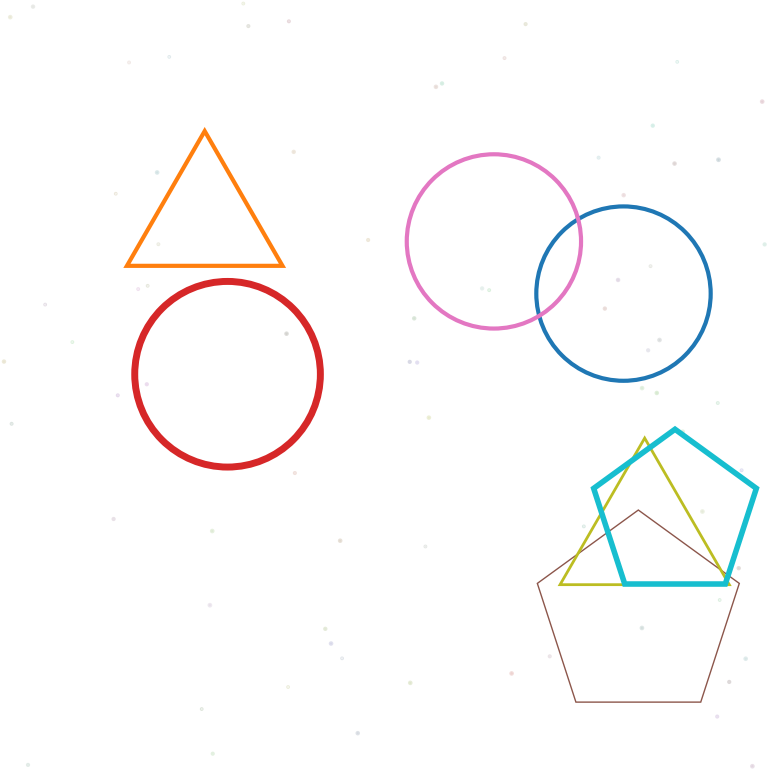[{"shape": "circle", "thickness": 1.5, "radius": 0.57, "center": [0.81, 0.619]}, {"shape": "triangle", "thickness": 1.5, "radius": 0.58, "center": [0.266, 0.713]}, {"shape": "circle", "thickness": 2.5, "radius": 0.6, "center": [0.296, 0.514]}, {"shape": "pentagon", "thickness": 0.5, "radius": 0.69, "center": [0.829, 0.2]}, {"shape": "circle", "thickness": 1.5, "radius": 0.57, "center": [0.641, 0.686]}, {"shape": "triangle", "thickness": 1, "radius": 0.63, "center": [0.837, 0.304]}, {"shape": "pentagon", "thickness": 2, "radius": 0.56, "center": [0.877, 0.331]}]